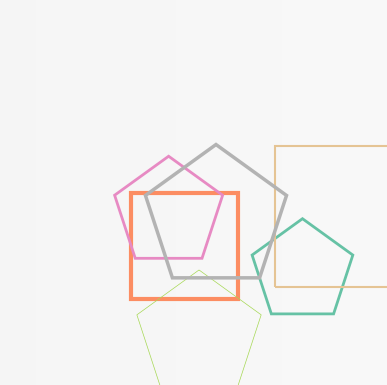[{"shape": "pentagon", "thickness": 2, "radius": 0.68, "center": [0.781, 0.295]}, {"shape": "square", "thickness": 3, "radius": 0.69, "center": [0.477, 0.361]}, {"shape": "pentagon", "thickness": 2, "radius": 0.73, "center": [0.435, 0.448]}, {"shape": "pentagon", "thickness": 0.5, "radius": 0.84, "center": [0.514, 0.13]}, {"shape": "square", "thickness": 1.5, "radius": 0.91, "center": [0.893, 0.439]}, {"shape": "pentagon", "thickness": 2.5, "radius": 0.96, "center": [0.557, 0.433]}]